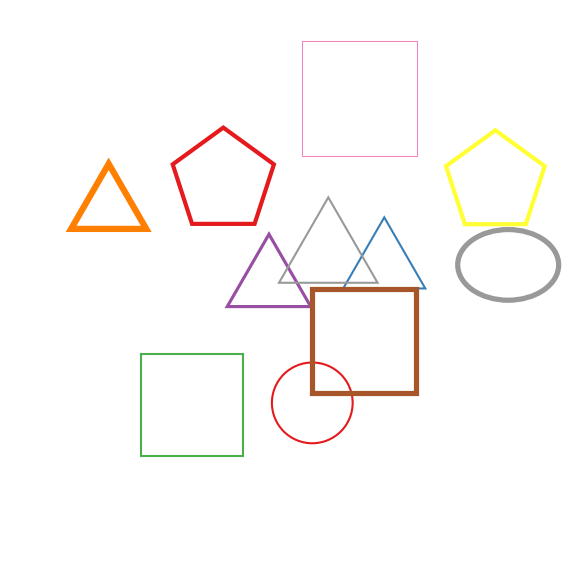[{"shape": "circle", "thickness": 1, "radius": 0.35, "center": [0.541, 0.302]}, {"shape": "pentagon", "thickness": 2, "radius": 0.46, "center": [0.387, 0.686]}, {"shape": "triangle", "thickness": 1, "radius": 0.41, "center": [0.665, 0.541]}, {"shape": "square", "thickness": 1, "radius": 0.44, "center": [0.332, 0.298]}, {"shape": "triangle", "thickness": 1.5, "radius": 0.42, "center": [0.466, 0.51]}, {"shape": "triangle", "thickness": 3, "radius": 0.38, "center": [0.188, 0.64]}, {"shape": "pentagon", "thickness": 2, "radius": 0.45, "center": [0.858, 0.684]}, {"shape": "square", "thickness": 2.5, "radius": 0.45, "center": [0.63, 0.409]}, {"shape": "square", "thickness": 0.5, "radius": 0.5, "center": [0.623, 0.829]}, {"shape": "oval", "thickness": 2.5, "radius": 0.44, "center": [0.88, 0.54]}, {"shape": "triangle", "thickness": 1, "radius": 0.49, "center": [0.568, 0.559]}]